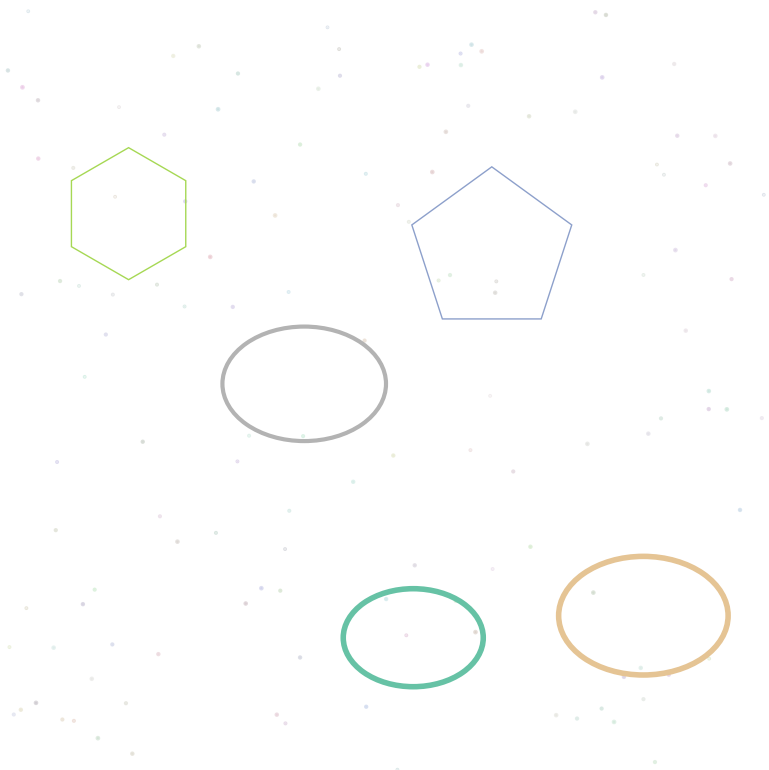[{"shape": "oval", "thickness": 2, "radius": 0.45, "center": [0.537, 0.172]}, {"shape": "pentagon", "thickness": 0.5, "radius": 0.55, "center": [0.639, 0.674]}, {"shape": "hexagon", "thickness": 0.5, "radius": 0.43, "center": [0.167, 0.723]}, {"shape": "oval", "thickness": 2, "radius": 0.55, "center": [0.836, 0.2]}, {"shape": "oval", "thickness": 1.5, "radius": 0.53, "center": [0.395, 0.502]}]